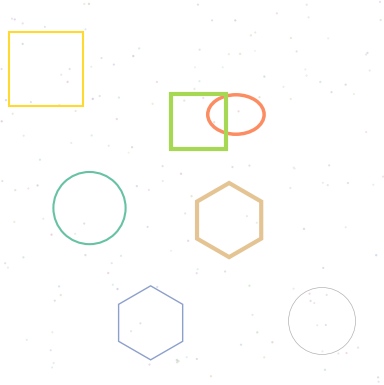[{"shape": "circle", "thickness": 1.5, "radius": 0.47, "center": [0.232, 0.46]}, {"shape": "oval", "thickness": 2.5, "radius": 0.37, "center": [0.613, 0.703]}, {"shape": "hexagon", "thickness": 1, "radius": 0.48, "center": [0.391, 0.161]}, {"shape": "square", "thickness": 3, "radius": 0.36, "center": [0.514, 0.685]}, {"shape": "square", "thickness": 1.5, "radius": 0.48, "center": [0.119, 0.821]}, {"shape": "hexagon", "thickness": 3, "radius": 0.48, "center": [0.595, 0.428]}, {"shape": "circle", "thickness": 0.5, "radius": 0.43, "center": [0.836, 0.166]}]